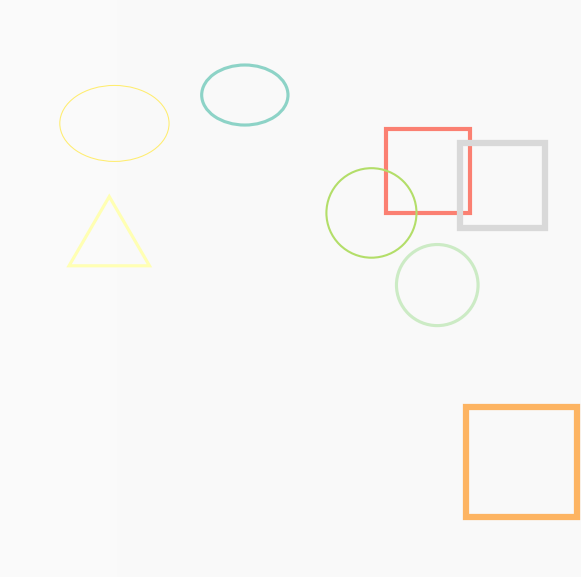[{"shape": "oval", "thickness": 1.5, "radius": 0.37, "center": [0.421, 0.835]}, {"shape": "triangle", "thickness": 1.5, "radius": 0.4, "center": [0.188, 0.579]}, {"shape": "square", "thickness": 2, "radius": 0.36, "center": [0.737, 0.703]}, {"shape": "square", "thickness": 3, "radius": 0.47, "center": [0.897, 0.199]}, {"shape": "circle", "thickness": 1, "radius": 0.39, "center": [0.639, 0.63]}, {"shape": "square", "thickness": 3, "radius": 0.37, "center": [0.864, 0.678]}, {"shape": "circle", "thickness": 1.5, "radius": 0.35, "center": [0.752, 0.506]}, {"shape": "oval", "thickness": 0.5, "radius": 0.47, "center": [0.197, 0.785]}]